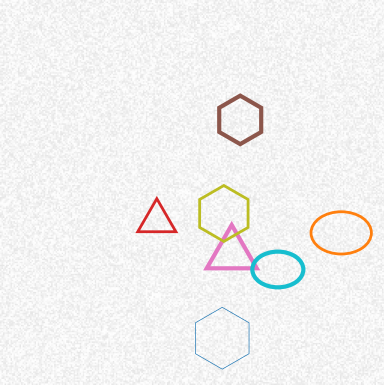[{"shape": "hexagon", "thickness": 0.5, "radius": 0.4, "center": [0.577, 0.121]}, {"shape": "oval", "thickness": 2, "radius": 0.39, "center": [0.886, 0.395]}, {"shape": "triangle", "thickness": 2, "radius": 0.29, "center": [0.407, 0.427]}, {"shape": "hexagon", "thickness": 3, "radius": 0.31, "center": [0.624, 0.689]}, {"shape": "triangle", "thickness": 3, "radius": 0.38, "center": [0.602, 0.341]}, {"shape": "hexagon", "thickness": 2, "radius": 0.36, "center": [0.581, 0.446]}, {"shape": "oval", "thickness": 3, "radius": 0.33, "center": [0.722, 0.3]}]